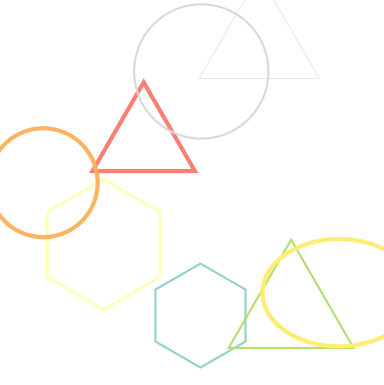[{"shape": "hexagon", "thickness": 1.5, "radius": 0.68, "center": [0.521, 0.18]}, {"shape": "hexagon", "thickness": 2, "radius": 0.84, "center": [0.269, 0.365]}, {"shape": "triangle", "thickness": 3, "radius": 0.77, "center": [0.373, 0.633]}, {"shape": "circle", "thickness": 3, "radius": 0.71, "center": [0.112, 0.525]}, {"shape": "triangle", "thickness": 1.5, "radius": 0.94, "center": [0.756, 0.19]}, {"shape": "circle", "thickness": 1.5, "radius": 0.87, "center": [0.523, 0.814]}, {"shape": "triangle", "thickness": 0.5, "radius": 0.9, "center": [0.673, 0.886]}, {"shape": "oval", "thickness": 3, "radius": 1.0, "center": [0.881, 0.24]}]